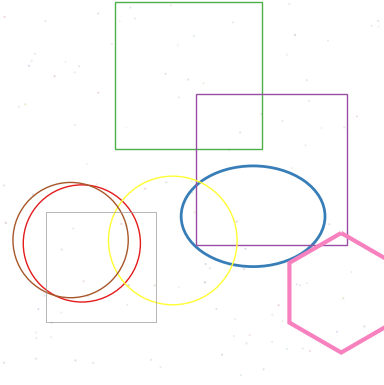[{"shape": "circle", "thickness": 1, "radius": 0.76, "center": [0.213, 0.368]}, {"shape": "oval", "thickness": 2, "radius": 0.93, "center": [0.657, 0.438]}, {"shape": "square", "thickness": 1, "radius": 0.95, "center": [0.49, 0.805]}, {"shape": "square", "thickness": 1, "radius": 0.98, "center": [0.706, 0.56]}, {"shape": "circle", "thickness": 1, "radius": 0.84, "center": [0.449, 0.375]}, {"shape": "circle", "thickness": 1, "radius": 0.75, "center": [0.183, 0.376]}, {"shape": "hexagon", "thickness": 3, "radius": 0.78, "center": [0.886, 0.24]}, {"shape": "square", "thickness": 0.5, "radius": 0.71, "center": [0.262, 0.306]}]